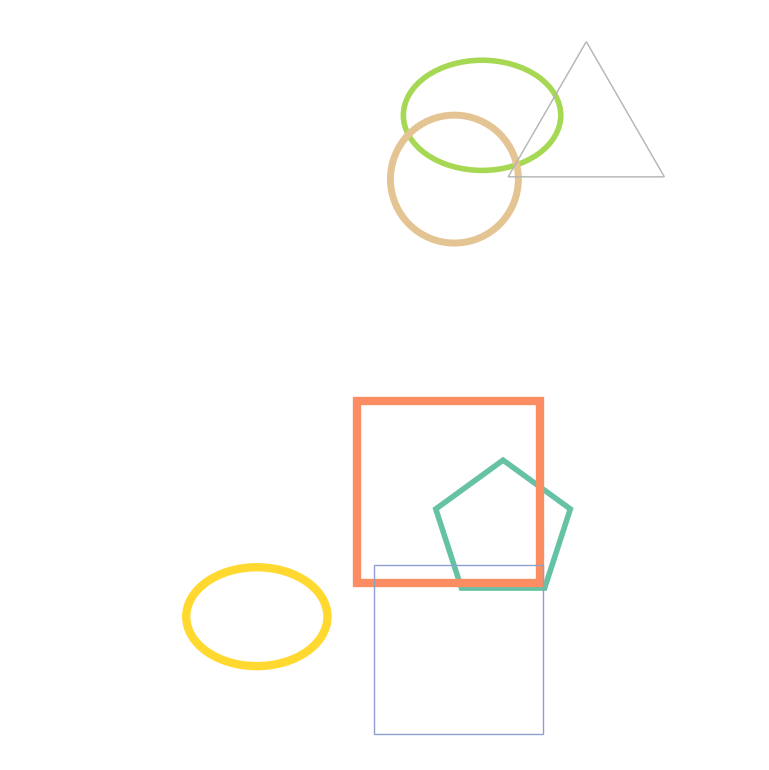[{"shape": "pentagon", "thickness": 2, "radius": 0.46, "center": [0.653, 0.311]}, {"shape": "square", "thickness": 3, "radius": 0.59, "center": [0.582, 0.361]}, {"shape": "square", "thickness": 0.5, "radius": 0.55, "center": [0.596, 0.157]}, {"shape": "oval", "thickness": 2, "radius": 0.51, "center": [0.626, 0.85]}, {"shape": "oval", "thickness": 3, "radius": 0.46, "center": [0.334, 0.199]}, {"shape": "circle", "thickness": 2.5, "radius": 0.42, "center": [0.59, 0.767]}, {"shape": "triangle", "thickness": 0.5, "radius": 0.59, "center": [0.761, 0.829]}]